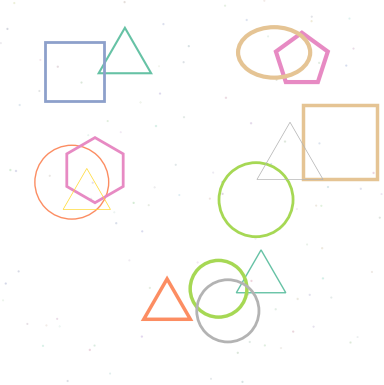[{"shape": "triangle", "thickness": 1, "radius": 0.37, "center": [0.678, 0.277]}, {"shape": "triangle", "thickness": 1.5, "radius": 0.39, "center": [0.324, 0.849]}, {"shape": "circle", "thickness": 1, "radius": 0.48, "center": [0.186, 0.527]}, {"shape": "triangle", "thickness": 2.5, "radius": 0.35, "center": [0.434, 0.206]}, {"shape": "square", "thickness": 2, "radius": 0.38, "center": [0.193, 0.815]}, {"shape": "hexagon", "thickness": 2, "radius": 0.42, "center": [0.247, 0.558]}, {"shape": "pentagon", "thickness": 3, "radius": 0.35, "center": [0.784, 0.844]}, {"shape": "circle", "thickness": 2.5, "radius": 0.37, "center": [0.568, 0.25]}, {"shape": "circle", "thickness": 2, "radius": 0.48, "center": [0.665, 0.481]}, {"shape": "triangle", "thickness": 0.5, "radius": 0.36, "center": [0.225, 0.491]}, {"shape": "square", "thickness": 2.5, "radius": 0.48, "center": [0.883, 0.63]}, {"shape": "oval", "thickness": 3, "radius": 0.47, "center": [0.712, 0.864]}, {"shape": "triangle", "thickness": 0.5, "radius": 0.5, "center": [0.753, 0.583]}, {"shape": "circle", "thickness": 2, "radius": 0.4, "center": [0.592, 0.193]}]